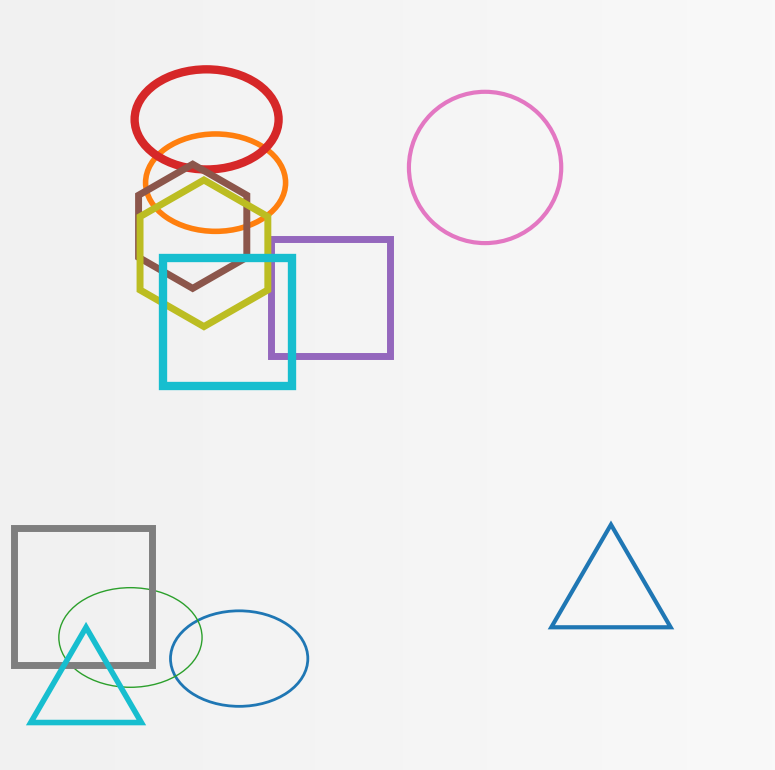[{"shape": "oval", "thickness": 1, "radius": 0.44, "center": [0.309, 0.145]}, {"shape": "triangle", "thickness": 1.5, "radius": 0.44, "center": [0.788, 0.23]}, {"shape": "oval", "thickness": 2, "radius": 0.45, "center": [0.278, 0.763]}, {"shape": "oval", "thickness": 0.5, "radius": 0.46, "center": [0.168, 0.172]}, {"shape": "oval", "thickness": 3, "radius": 0.46, "center": [0.267, 0.845]}, {"shape": "square", "thickness": 2.5, "radius": 0.38, "center": [0.427, 0.614]}, {"shape": "hexagon", "thickness": 2.5, "radius": 0.4, "center": [0.249, 0.706]}, {"shape": "circle", "thickness": 1.5, "radius": 0.49, "center": [0.626, 0.783]}, {"shape": "square", "thickness": 2.5, "radius": 0.45, "center": [0.108, 0.225]}, {"shape": "hexagon", "thickness": 2.5, "radius": 0.48, "center": [0.263, 0.671]}, {"shape": "triangle", "thickness": 2, "radius": 0.41, "center": [0.111, 0.103]}, {"shape": "square", "thickness": 3, "radius": 0.42, "center": [0.294, 0.582]}]